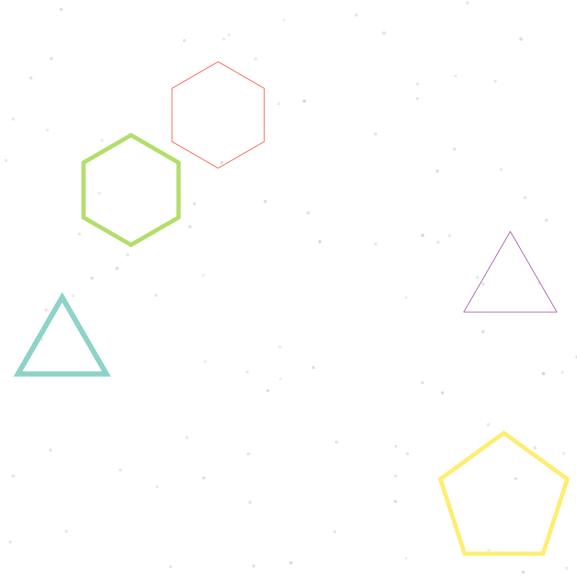[{"shape": "triangle", "thickness": 2.5, "radius": 0.44, "center": [0.108, 0.396]}, {"shape": "hexagon", "thickness": 0.5, "radius": 0.46, "center": [0.378, 0.8]}, {"shape": "hexagon", "thickness": 2, "radius": 0.48, "center": [0.227, 0.67]}, {"shape": "triangle", "thickness": 0.5, "radius": 0.47, "center": [0.884, 0.505]}, {"shape": "pentagon", "thickness": 2, "radius": 0.58, "center": [0.872, 0.134]}]